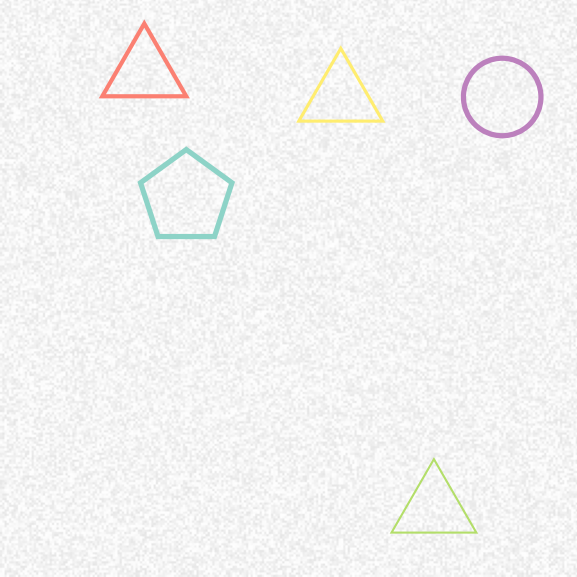[{"shape": "pentagon", "thickness": 2.5, "radius": 0.42, "center": [0.323, 0.657]}, {"shape": "triangle", "thickness": 2, "radius": 0.42, "center": [0.25, 0.874]}, {"shape": "triangle", "thickness": 1, "radius": 0.42, "center": [0.751, 0.119]}, {"shape": "circle", "thickness": 2.5, "radius": 0.34, "center": [0.87, 0.831]}, {"shape": "triangle", "thickness": 1.5, "radius": 0.42, "center": [0.59, 0.831]}]